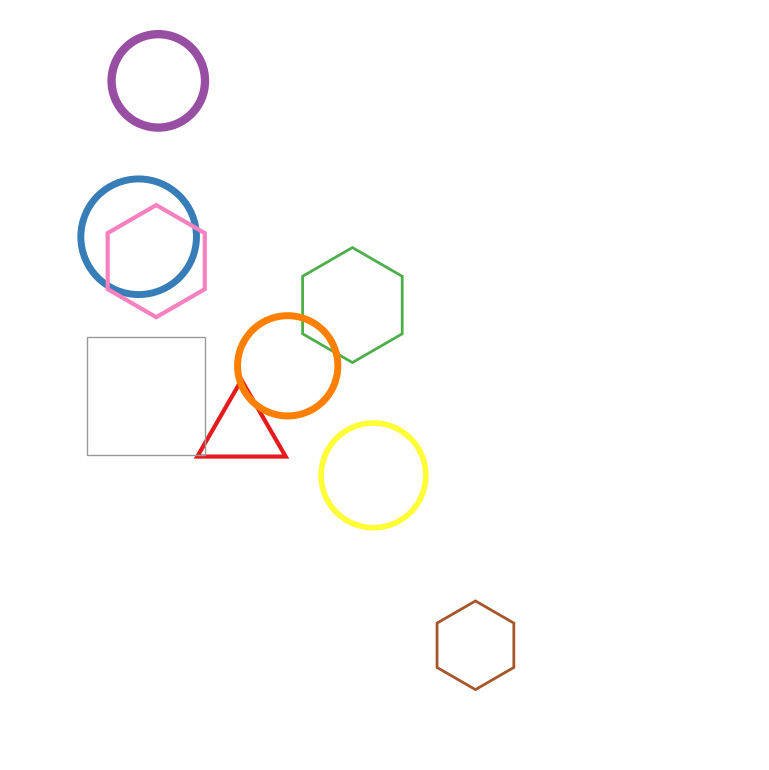[{"shape": "triangle", "thickness": 1.5, "radius": 0.33, "center": [0.314, 0.44]}, {"shape": "circle", "thickness": 2.5, "radius": 0.38, "center": [0.18, 0.693]}, {"shape": "hexagon", "thickness": 1, "radius": 0.37, "center": [0.458, 0.604]}, {"shape": "circle", "thickness": 3, "radius": 0.3, "center": [0.206, 0.895]}, {"shape": "circle", "thickness": 2.5, "radius": 0.33, "center": [0.374, 0.525]}, {"shape": "circle", "thickness": 2, "radius": 0.34, "center": [0.485, 0.383]}, {"shape": "hexagon", "thickness": 1, "radius": 0.29, "center": [0.617, 0.162]}, {"shape": "hexagon", "thickness": 1.5, "radius": 0.36, "center": [0.203, 0.661]}, {"shape": "square", "thickness": 0.5, "radius": 0.38, "center": [0.19, 0.485]}]